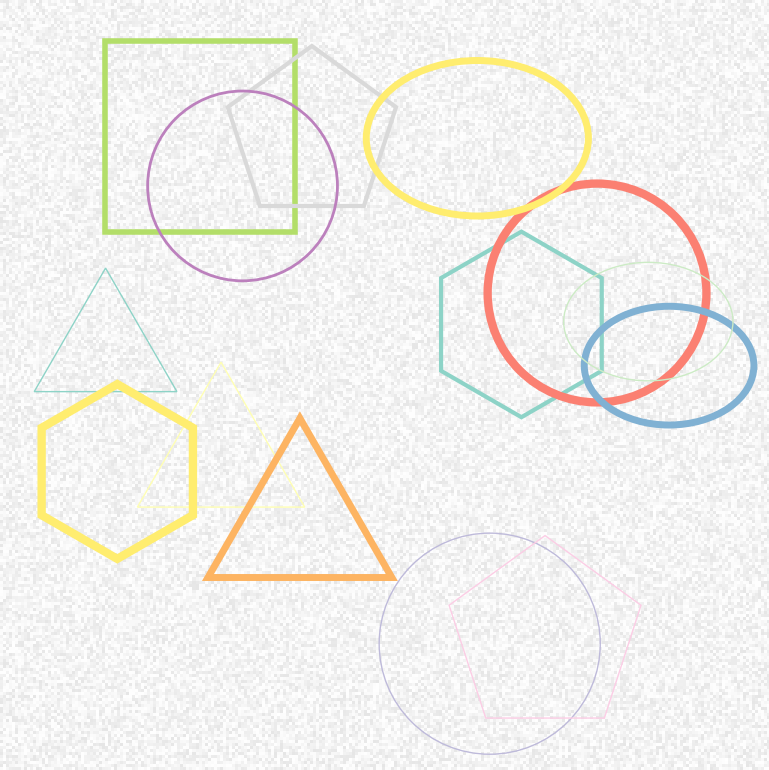[{"shape": "hexagon", "thickness": 1.5, "radius": 0.6, "center": [0.677, 0.579]}, {"shape": "triangle", "thickness": 0.5, "radius": 0.53, "center": [0.137, 0.545]}, {"shape": "triangle", "thickness": 0.5, "radius": 0.63, "center": [0.287, 0.404]}, {"shape": "circle", "thickness": 0.5, "radius": 0.72, "center": [0.636, 0.164]}, {"shape": "circle", "thickness": 3, "radius": 0.71, "center": [0.775, 0.62]}, {"shape": "oval", "thickness": 2.5, "radius": 0.55, "center": [0.869, 0.525]}, {"shape": "triangle", "thickness": 2.5, "radius": 0.69, "center": [0.389, 0.319]}, {"shape": "square", "thickness": 2, "radius": 0.62, "center": [0.26, 0.823]}, {"shape": "pentagon", "thickness": 0.5, "radius": 0.66, "center": [0.708, 0.173]}, {"shape": "pentagon", "thickness": 1.5, "radius": 0.57, "center": [0.405, 0.825]}, {"shape": "circle", "thickness": 1, "radius": 0.62, "center": [0.315, 0.759]}, {"shape": "oval", "thickness": 0.5, "radius": 0.55, "center": [0.842, 0.582]}, {"shape": "oval", "thickness": 2.5, "radius": 0.72, "center": [0.62, 0.82]}, {"shape": "hexagon", "thickness": 3, "radius": 0.57, "center": [0.152, 0.388]}]